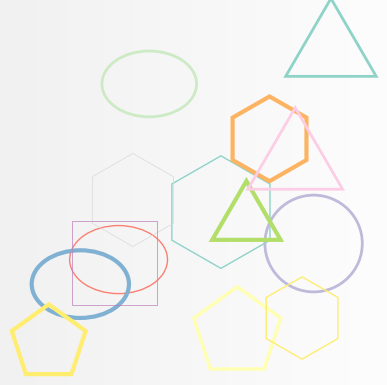[{"shape": "triangle", "thickness": 2, "radius": 0.67, "center": [0.854, 0.869]}, {"shape": "hexagon", "thickness": 1, "radius": 0.73, "center": [0.57, 0.449]}, {"shape": "pentagon", "thickness": 2.5, "radius": 0.59, "center": [0.612, 0.137]}, {"shape": "circle", "thickness": 2, "radius": 0.63, "center": [0.809, 0.367]}, {"shape": "oval", "thickness": 1, "radius": 0.63, "center": [0.306, 0.326]}, {"shape": "oval", "thickness": 3, "radius": 0.63, "center": [0.207, 0.262]}, {"shape": "hexagon", "thickness": 3, "radius": 0.55, "center": [0.696, 0.639]}, {"shape": "triangle", "thickness": 3, "radius": 0.51, "center": [0.636, 0.428]}, {"shape": "triangle", "thickness": 2, "radius": 0.71, "center": [0.762, 0.579]}, {"shape": "hexagon", "thickness": 0.5, "radius": 0.6, "center": [0.343, 0.481]}, {"shape": "square", "thickness": 0.5, "radius": 0.55, "center": [0.295, 0.317]}, {"shape": "oval", "thickness": 2, "radius": 0.61, "center": [0.385, 0.782]}, {"shape": "pentagon", "thickness": 3, "radius": 0.5, "center": [0.126, 0.109]}, {"shape": "hexagon", "thickness": 1, "radius": 0.53, "center": [0.779, 0.174]}]